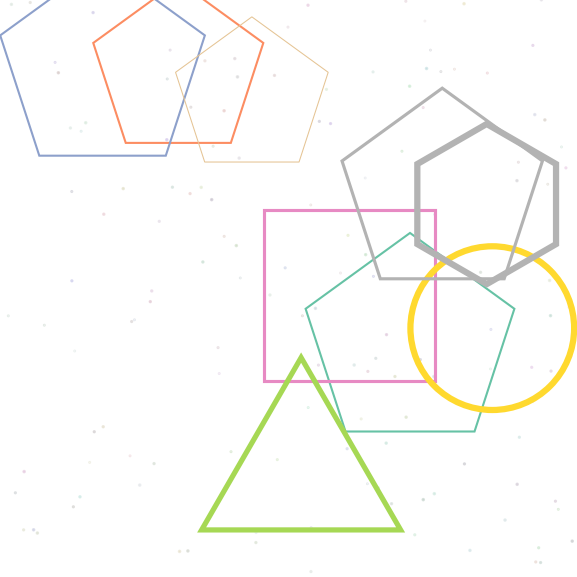[{"shape": "pentagon", "thickness": 1, "radius": 0.95, "center": [0.71, 0.406]}, {"shape": "pentagon", "thickness": 1, "radius": 0.77, "center": [0.309, 0.877]}, {"shape": "pentagon", "thickness": 1, "radius": 0.93, "center": [0.178, 0.88]}, {"shape": "square", "thickness": 1.5, "radius": 0.74, "center": [0.605, 0.488]}, {"shape": "triangle", "thickness": 2.5, "radius": 0.99, "center": [0.521, 0.181]}, {"shape": "circle", "thickness": 3, "radius": 0.71, "center": [0.852, 0.431]}, {"shape": "pentagon", "thickness": 0.5, "radius": 0.69, "center": [0.436, 0.831]}, {"shape": "hexagon", "thickness": 3, "radius": 0.69, "center": [0.843, 0.646]}, {"shape": "pentagon", "thickness": 1.5, "radius": 0.91, "center": [0.766, 0.664]}]